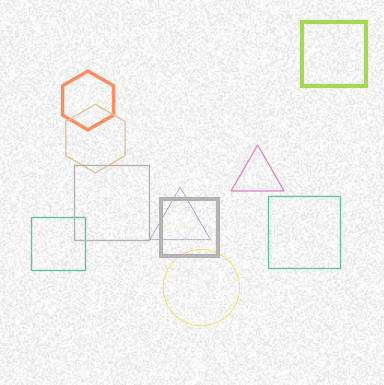[{"shape": "square", "thickness": 1, "radius": 0.35, "center": [0.151, 0.368]}, {"shape": "square", "thickness": 1, "radius": 0.46, "center": [0.79, 0.397]}, {"shape": "hexagon", "thickness": 2.5, "radius": 0.38, "center": [0.229, 0.739]}, {"shape": "triangle", "thickness": 0.5, "radius": 0.45, "center": [0.468, 0.423]}, {"shape": "triangle", "thickness": 1, "radius": 0.4, "center": [0.669, 0.544]}, {"shape": "square", "thickness": 3, "radius": 0.42, "center": [0.867, 0.859]}, {"shape": "circle", "thickness": 0.5, "radius": 0.5, "center": [0.523, 0.253]}, {"shape": "hexagon", "thickness": 1, "radius": 0.44, "center": [0.248, 0.64]}, {"shape": "square", "thickness": 1, "radius": 0.49, "center": [0.289, 0.475]}, {"shape": "square", "thickness": 3, "radius": 0.37, "center": [0.492, 0.409]}]